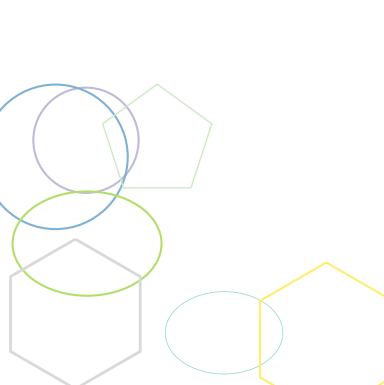[{"shape": "oval", "thickness": 0.5, "radius": 0.76, "center": [0.582, 0.135]}, {"shape": "circle", "thickness": 1.5, "radius": 0.68, "center": [0.223, 0.636]}, {"shape": "circle", "thickness": 1.5, "radius": 0.94, "center": [0.144, 0.593]}, {"shape": "oval", "thickness": 1.5, "radius": 0.97, "center": [0.226, 0.367]}, {"shape": "hexagon", "thickness": 2, "radius": 0.97, "center": [0.196, 0.184]}, {"shape": "pentagon", "thickness": 1, "radius": 0.74, "center": [0.408, 0.632]}, {"shape": "hexagon", "thickness": 1.5, "radius": 0.99, "center": [0.848, 0.119]}]